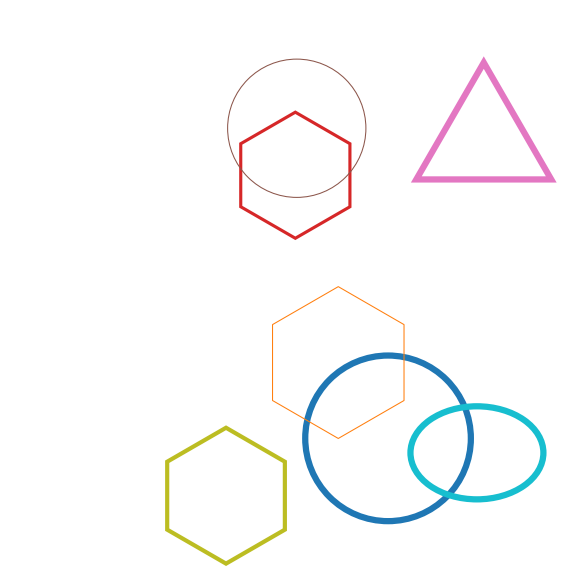[{"shape": "circle", "thickness": 3, "radius": 0.72, "center": [0.672, 0.24]}, {"shape": "hexagon", "thickness": 0.5, "radius": 0.66, "center": [0.586, 0.371]}, {"shape": "hexagon", "thickness": 1.5, "radius": 0.55, "center": [0.511, 0.696]}, {"shape": "circle", "thickness": 0.5, "radius": 0.6, "center": [0.514, 0.777]}, {"shape": "triangle", "thickness": 3, "radius": 0.67, "center": [0.838, 0.756]}, {"shape": "hexagon", "thickness": 2, "radius": 0.59, "center": [0.391, 0.141]}, {"shape": "oval", "thickness": 3, "radius": 0.58, "center": [0.826, 0.215]}]